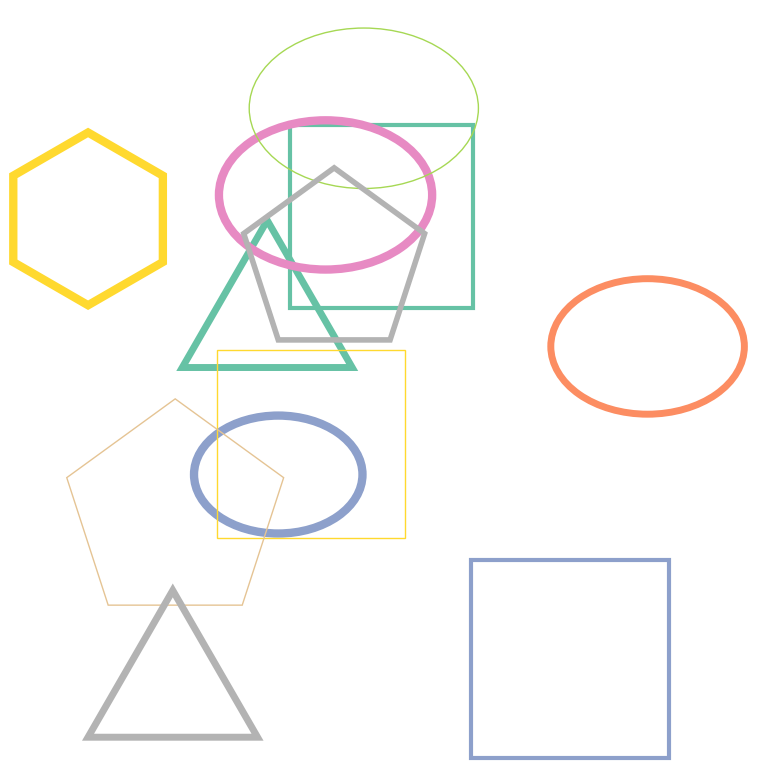[{"shape": "square", "thickness": 1.5, "radius": 0.59, "center": [0.495, 0.719]}, {"shape": "triangle", "thickness": 2.5, "radius": 0.64, "center": [0.347, 0.586]}, {"shape": "oval", "thickness": 2.5, "radius": 0.63, "center": [0.841, 0.55]}, {"shape": "square", "thickness": 1.5, "radius": 0.64, "center": [0.74, 0.144]}, {"shape": "oval", "thickness": 3, "radius": 0.55, "center": [0.361, 0.384]}, {"shape": "oval", "thickness": 3, "radius": 0.69, "center": [0.423, 0.747]}, {"shape": "oval", "thickness": 0.5, "radius": 0.74, "center": [0.472, 0.859]}, {"shape": "hexagon", "thickness": 3, "radius": 0.56, "center": [0.114, 0.716]}, {"shape": "square", "thickness": 0.5, "radius": 0.61, "center": [0.404, 0.423]}, {"shape": "pentagon", "thickness": 0.5, "radius": 0.74, "center": [0.228, 0.334]}, {"shape": "pentagon", "thickness": 2, "radius": 0.62, "center": [0.434, 0.658]}, {"shape": "triangle", "thickness": 2.5, "radius": 0.64, "center": [0.224, 0.106]}]